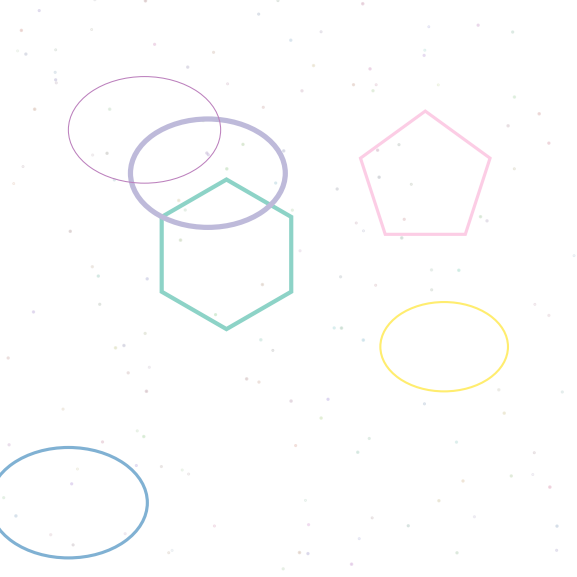[{"shape": "hexagon", "thickness": 2, "radius": 0.65, "center": [0.392, 0.559]}, {"shape": "oval", "thickness": 2.5, "radius": 0.67, "center": [0.36, 0.699]}, {"shape": "oval", "thickness": 1.5, "radius": 0.68, "center": [0.119, 0.129]}, {"shape": "pentagon", "thickness": 1.5, "radius": 0.59, "center": [0.736, 0.689]}, {"shape": "oval", "thickness": 0.5, "radius": 0.66, "center": [0.25, 0.774]}, {"shape": "oval", "thickness": 1, "radius": 0.55, "center": [0.769, 0.399]}]